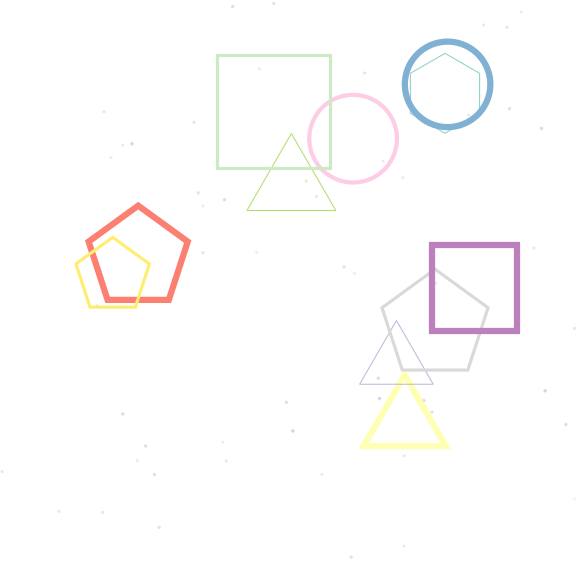[{"shape": "hexagon", "thickness": 0.5, "radius": 0.35, "center": [0.771, 0.838]}, {"shape": "triangle", "thickness": 3, "radius": 0.41, "center": [0.701, 0.268]}, {"shape": "triangle", "thickness": 0.5, "radius": 0.37, "center": [0.686, 0.371]}, {"shape": "pentagon", "thickness": 3, "radius": 0.45, "center": [0.239, 0.553]}, {"shape": "circle", "thickness": 3, "radius": 0.37, "center": [0.775, 0.853]}, {"shape": "triangle", "thickness": 0.5, "radius": 0.44, "center": [0.505, 0.679]}, {"shape": "circle", "thickness": 2, "radius": 0.38, "center": [0.611, 0.759]}, {"shape": "pentagon", "thickness": 1.5, "radius": 0.48, "center": [0.753, 0.436]}, {"shape": "square", "thickness": 3, "radius": 0.37, "center": [0.822, 0.501]}, {"shape": "square", "thickness": 1.5, "radius": 0.49, "center": [0.474, 0.807]}, {"shape": "pentagon", "thickness": 1.5, "radius": 0.33, "center": [0.195, 0.521]}]